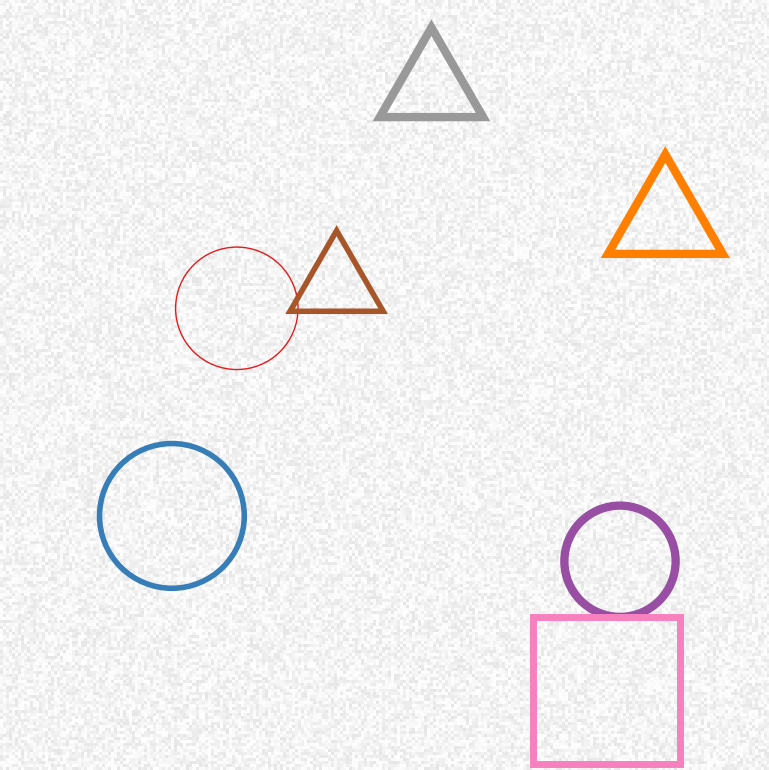[{"shape": "circle", "thickness": 0.5, "radius": 0.4, "center": [0.308, 0.6]}, {"shape": "circle", "thickness": 2, "radius": 0.47, "center": [0.223, 0.33]}, {"shape": "circle", "thickness": 3, "radius": 0.36, "center": [0.805, 0.271]}, {"shape": "triangle", "thickness": 3, "radius": 0.43, "center": [0.864, 0.713]}, {"shape": "triangle", "thickness": 2, "radius": 0.35, "center": [0.437, 0.631]}, {"shape": "square", "thickness": 2.5, "radius": 0.48, "center": [0.787, 0.103]}, {"shape": "triangle", "thickness": 3, "radius": 0.39, "center": [0.56, 0.887]}]